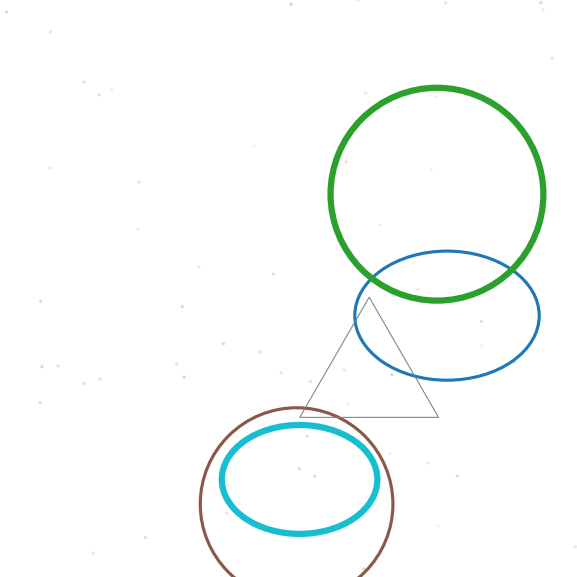[{"shape": "oval", "thickness": 1.5, "radius": 0.8, "center": [0.774, 0.453]}, {"shape": "circle", "thickness": 3, "radius": 0.92, "center": [0.757, 0.663]}, {"shape": "circle", "thickness": 1.5, "radius": 0.83, "center": [0.514, 0.126]}, {"shape": "triangle", "thickness": 0.5, "radius": 0.69, "center": [0.639, 0.346]}, {"shape": "oval", "thickness": 3, "radius": 0.67, "center": [0.519, 0.169]}]